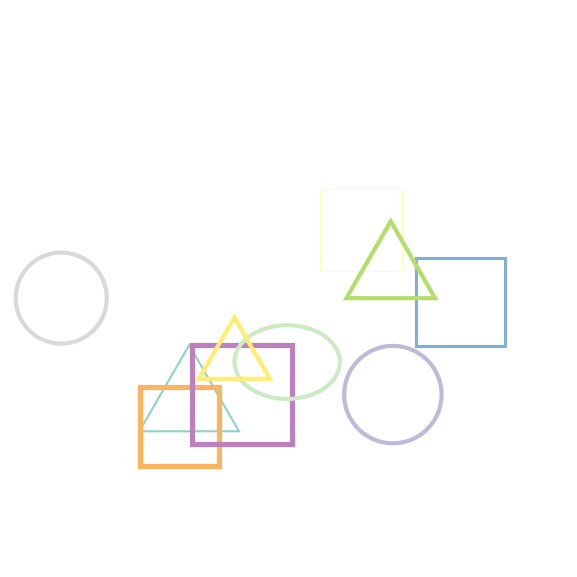[{"shape": "triangle", "thickness": 1, "radius": 0.5, "center": [0.328, 0.302]}, {"shape": "square", "thickness": 0.5, "radius": 0.35, "center": [0.625, 0.601]}, {"shape": "circle", "thickness": 2, "radius": 0.42, "center": [0.68, 0.316]}, {"shape": "square", "thickness": 1.5, "radius": 0.38, "center": [0.797, 0.477]}, {"shape": "square", "thickness": 2.5, "radius": 0.34, "center": [0.31, 0.261]}, {"shape": "triangle", "thickness": 2, "radius": 0.44, "center": [0.677, 0.527]}, {"shape": "circle", "thickness": 2, "radius": 0.39, "center": [0.106, 0.483]}, {"shape": "square", "thickness": 2.5, "radius": 0.43, "center": [0.419, 0.316]}, {"shape": "oval", "thickness": 2, "radius": 0.46, "center": [0.497, 0.372]}, {"shape": "triangle", "thickness": 2, "radius": 0.35, "center": [0.406, 0.379]}]